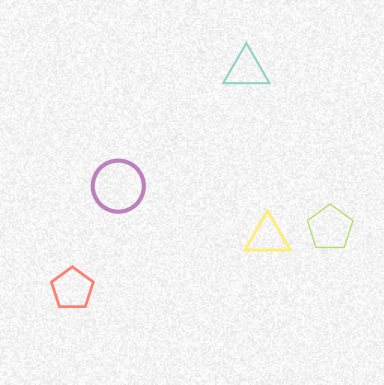[{"shape": "triangle", "thickness": 1.5, "radius": 0.35, "center": [0.64, 0.819]}, {"shape": "pentagon", "thickness": 2, "radius": 0.29, "center": [0.188, 0.25]}, {"shape": "pentagon", "thickness": 1, "radius": 0.31, "center": [0.858, 0.408]}, {"shape": "circle", "thickness": 3, "radius": 0.33, "center": [0.307, 0.517]}, {"shape": "triangle", "thickness": 2, "radius": 0.34, "center": [0.695, 0.384]}]